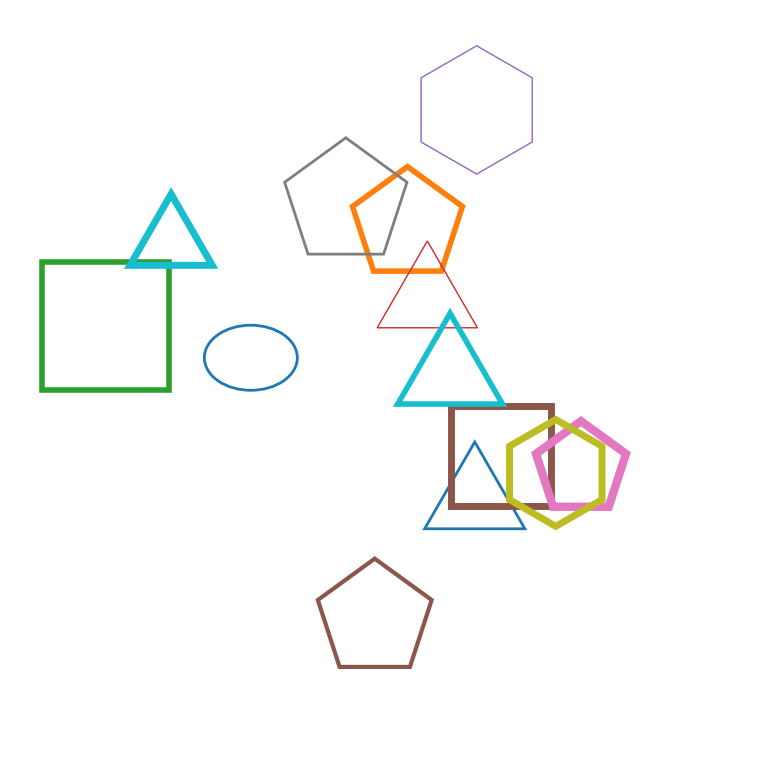[{"shape": "oval", "thickness": 1, "radius": 0.3, "center": [0.326, 0.535]}, {"shape": "triangle", "thickness": 1, "radius": 0.38, "center": [0.617, 0.351]}, {"shape": "pentagon", "thickness": 2, "radius": 0.38, "center": [0.529, 0.709]}, {"shape": "square", "thickness": 2, "radius": 0.41, "center": [0.137, 0.577]}, {"shape": "triangle", "thickness": 0.5, "radius": 0.38, "center": [0.555, 0.612]}, {"shape": "hexagon", "thickness": 0.5, "radius": 0.42, "center": [0.619, 0.857]}, {"shape": "pentagon", "thickness": 1.5, "radius": 0.39, "center": [0.487, 0.197]}, {"shape": "square", "thickness": 2.5, "radius": 0.33, "center": [0.651, 0.408]}, {"shape": "pentagon", "thickness": 3, "radius": 0.31, "center": [0.755, 0.392]}, {"shape": "pentagon", "thickness": 1, "radius": 0.42, "center": [0.449, 0.738]}, {"shape": "hexagon", "thickness": 2.5, "radius": 0.35, "center": [0.722, 0.386]}, {"shape": "triangle", "thickness": 2, "radius": 0.39, "center": [0.585, 0.515]}, {"shape": "triangle", "thickness": 2.5, "radius": 0.31, "center": [0.222, 0.686]}]